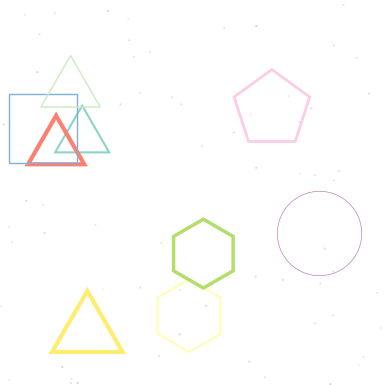[{"shape": "triangle", "thickness": 1.5, "radius": 0.41, "center": [0.213, 0.645]}, {"shape": "hexagon", "thickness": 1.5, "radius": 0.47, "center": [0.491, 0.18]}, {"shape": "triangle", "thickness": 3, "radius": 0.42, "center": [0.146, 0.615]}, {"shape": "square", "thickness": 1, "radius": 0.44, "center": [0.111, 0.666]}, {"shape": "hexagon", "thickness": 2.5, "radius": 0.45, "center": [0.528, 0.341]}, {"shape": "pentagon", "thickness": 2, "radius": 0.52, "center": [0.706, 0.716]}, {"shape": "circle", "thickness": 0.5, "radius": 0.55, "center": [0.83, 0.393]}, {"shape": "triangle", "thickness": 1, "radius": 0.45, "center": [0.183, 0.767]}, {"shape": "triangle", "thickness": 3, "radius": 0.53, "center": [0.227, 0.139]}]